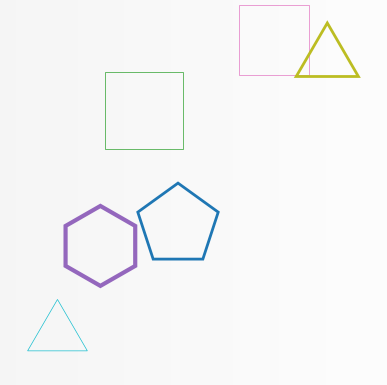[{"shape": "pentagon", "thickness": 2, "radius": 0.55, "center": [0.459, 0.415]}, {"shape": "square", "thickness": 0.5, "radius": 0.5, "center": [0.372, 0.713]}, {"shape": "hexagon", "thickness": 3, "radius": 0.52, "center": [0.259, 0.361]}, {"shape": "square", "thickness": 0.5, "radius": 0.45, "center": [0.706, 0.896]}, {"shape": "triangle", "thickness": 2, "radius": 0.46, "center": [0.845, 0.848]}, {"shape": "triangle", "thickness": 0.5, "radius": 0.45, "center": [0.148, 0.133]}]